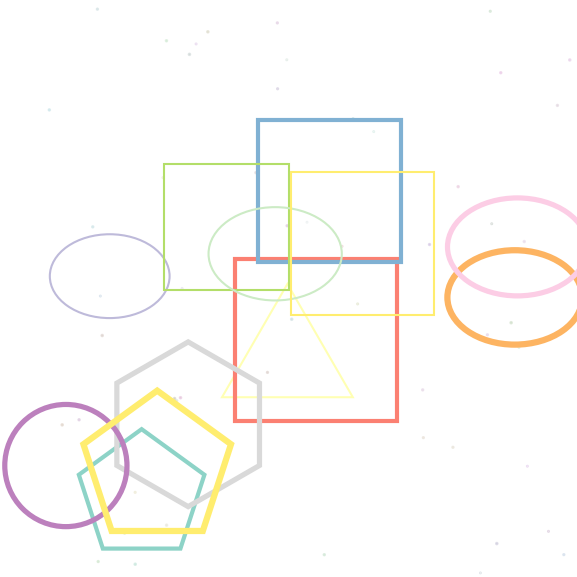[{"shape": "pentagon", "thickness": 2, "radius": 0.57, "center": [0.245, 0.142]}, {"shape": "triangle", "thickness": 1, "radius": 0.65, "center": [0.498, 0.377]}, {"shape": "oval", "thickness": 1, "radius": 0.52, "center": [0.19, 0.521]}, {"shape": "square", "thickness": 2, "radius": 0.7, "center": [0.547, 0.41]}, {"shape": "square", "thickness": 2, "radius": 0.62, "center": [0.57, 0.668]}, {"shape": "oval", "thickness": 3, "radius": 0.58, "center": [0.891, 0.484]}, {"shape": "square", "thickness": 1, "radius": 0.54, "center": [0.392, 0.606]}, {"shape": "oval", "thickness": 2.5, "radius": 0.61, "center": [0.896, 0.572]}, {"shape": "hexagon", "thickness": 2.5, "radius": 0.71, "center": [0.326, 0.264]}, {"shape": "circle", "thickness": 2.5, "radius": 0.53, "center": [0.114, 0.193]}, {"shape": "oval", "thickness": 1, "radius": 0.58, "center": [0.476, 0.56]}, {"shape": "square", "thickness": 1, "radius": 0.62, "center": [0.627, 0.577]}, {"shape": "pentagon", "thickness": 3, "radius": 0.67, "center": [0.272, 0.188]}]